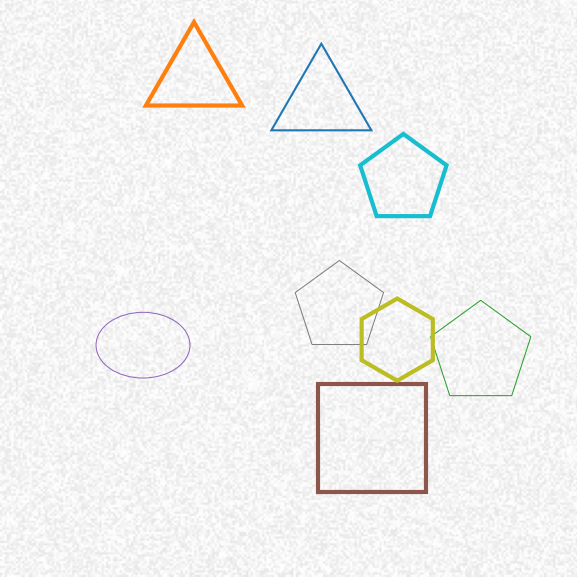[{"shape": "triangle", "thickness": 1, "radius": 0.5, "center": [0.556, 0.823]}, {"shape": "triangle", "thickness": 2, "radius": 0.48, "center": [0.336, 0.865]}, {"shape": "pentagon", "thickness": 0.5, "radius": 0.46, "center": [0.832, 0.388]}, {"shape": "oval", "thickness": 0.5, "radius": 0.41, "center": [0.248, 0.401]}, {"shape": "square", "thickness": 2, "radius": 0.47, "center": [0.644, 0.24]}, {"shape": "pentagon", "thickness": 0.5, "radius": 0.4, "center": [0.588, 0.468]}, {"shape": "hexagon", "thickness": 2, "radius": 0.36, "center": [0.688, 0.411]}, {"shape": "pentagon", "thickness": 2, "radius": 0.39, "center": [0.698, 0.689]}]